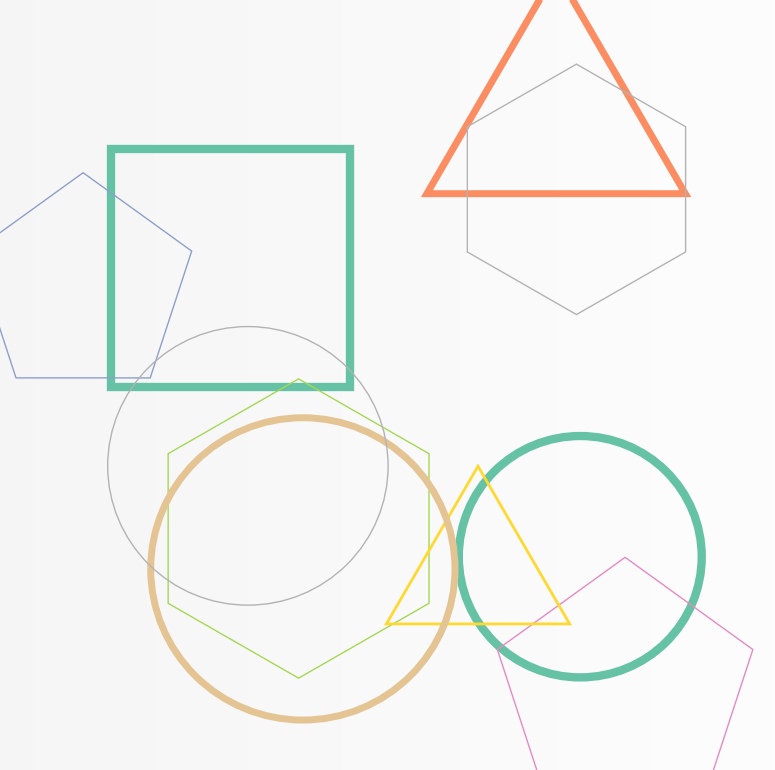[{"shape": "circle", "thickness": 3, "radius": 0.78, "center": [0.749, 0.277]}, {"shape": "square", "thickness": 3, "radius": 0.77, "center": [0.297, 0.652]}, {"shape": "triangle", "thickness": 2.5, "radius": 0.96, "center": [0.718, 0.845]}, {"shape": "pentagon", "thickness": 0.5, "radius": 0.74, "center": [0.107, 0.628]}, {"shape": "pentagon", "thickness": 0.5, "radius": 0.87, "center": [0.807, 0.103]}, {"shape": "hexagon", "thickness": 0.5, "radius": 0.97, "center": [0.385, 0.314]}, {"shape": "triangle", "thickness": 1, "radius": 0.68, "center": [0.617, 0.258]}, {"shape": "circle", "thickness": 2.5, "radius": 0.98, "center": [0.391, 0.261]}, {"shape": "hexagon", "thickness": 0.5, "radius": 0.81, "center": [0.744, 0.754]}, {"shape": "circle", "thickness": 0.5, "radius": 0.9, "center": [0.32, 0.395]}]